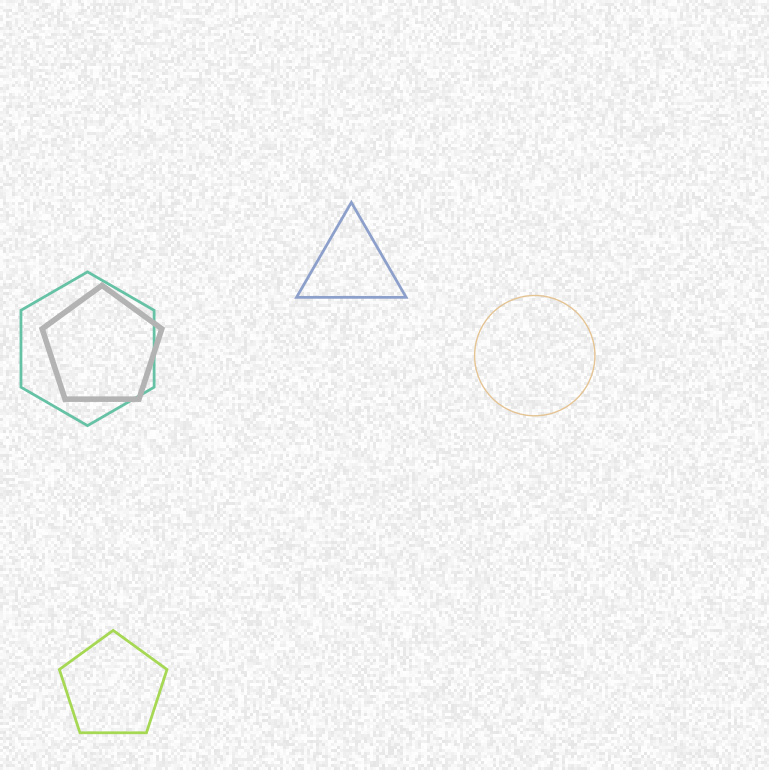[{"shape": "hexagon", "thickness": 1, "radius": 0.5, "center": [0.114, 0.547]}, {"shape": "triangle", "thickness": 1, "radius": 0.41, "center": [0.456, 0.655]}, {"shape": "pentagon", "thickness": 1, "radius": 0.37, "center": [0.147, 0.108]}, {"shape": "circle", "thickness": 0.5, "radius": 0.39, "center": [0.694, 0.538]}, {"shape": "pentagon", "thickness": 2, "radius": 0.41, "center": [0.132, 0.548]}]